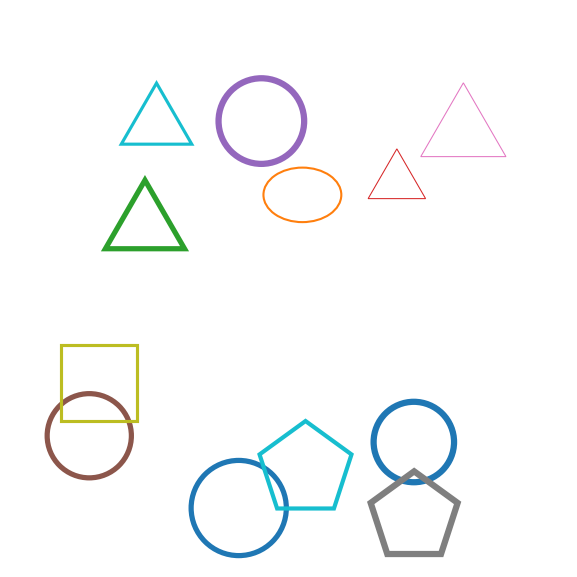[{"shape": "circle", "thickness": 3, "radius": 0.35, "center": [0.717, 0.234]}, {"shape": "circle", "thickness": 2.5, "radius": 0.41, "center": [0.413, 0.119]}, {"shape": "oval", "thickness": 1, "radius": 0.34, "center": [0.524, 0.662]}, {"shape": "triangle", "thickness": 2.5, "radius": 0.4, "center": [0.251, 0.608]}, {"shape": "triangle", "thickness": 0.5, "radius": 0.29, "center": [0.687, 0.684]}, {"shape": "circle", "thickness": 3, "radius": 0.37, "center": [0.453, 0.789]}, {"shape": "circle", "thickness": 2.5, "radius": 0.36, "center": [0.155, 0.245]}, {"shape": "triangle", "thickness": 0.5, "radius": 0.43, "center": [0.802, 0.771]}, {"shape": "pentagon", "thickness": 3, "radius": 0.4, "center": [0.717, 0.104]}, {"shape": "square", "thickness": 1.5, "radius": 0.33, "center": [0.171, 0.335]}, {"shape": "triangle", "thickness": 1.5, "radius": 0.35, "center": [0.271, 0.785]}, {"shape": "pentagon", "thickness": 2, "radius": 0.42, "center": [0.529, 0.186]}]